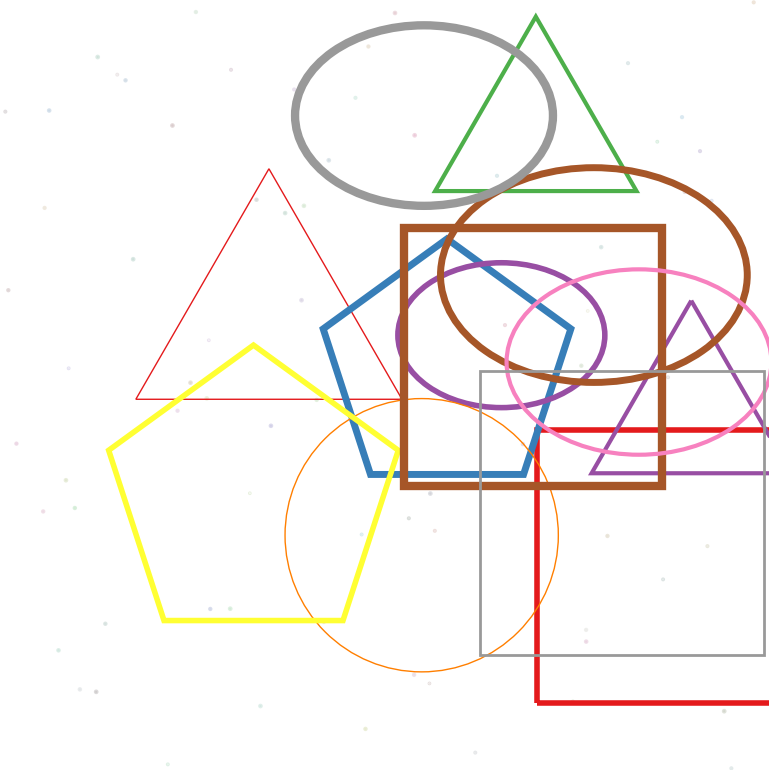[{"shape": "triangle", "thickness": 0.5, "radius": 1.0, "center": [0.349, 0.581]}, {"shape": "square", "thickness": 2, "radius": 0.89, "center": [0.874, 0.265]}, {"shape": "pentagon", "thickness": 2.5, "radius": 0.85, "center": [0.581, 0.521]}, {"shape": "triangle", "thickness": 1.5, "radius": 0.75, "center": [0.696, 0.827]}, {"shape": "oval", "thickness": 2, "radius": 0.67, "center": [0.651, 0.565]}, {"shape": "triangle", "thickness": 1.5, "radius": 0.75, "center": [0.898, 0.46]}, {"shape": "circle", "thickness": 0.5, "radius": 0.89, "center": [0.548, 0.305]}, {"shape": "pentagon", "thickness": 2, "radius": 0.99, "center": [0.329, 0.354]}, {"shape": "oval", "thickness": 2.5, "radius": 1.0, "center": [0.771, 0.643]}, {"shape": "square", "thickness": 3, "radius": 0.84, "center": [0.692, 0.536]}, {"shape": "oval", "thickness": 1.5, "radius": 0.86, "center": [0.83, 0.53]}, {"shape": "square", "thickness": 1, "radius": 0.92, "center": [0.808, 0.334]}, {"shape": "oval", "thickness": 3, "radius": 0.84, "center": [0.551, 0.85]}]